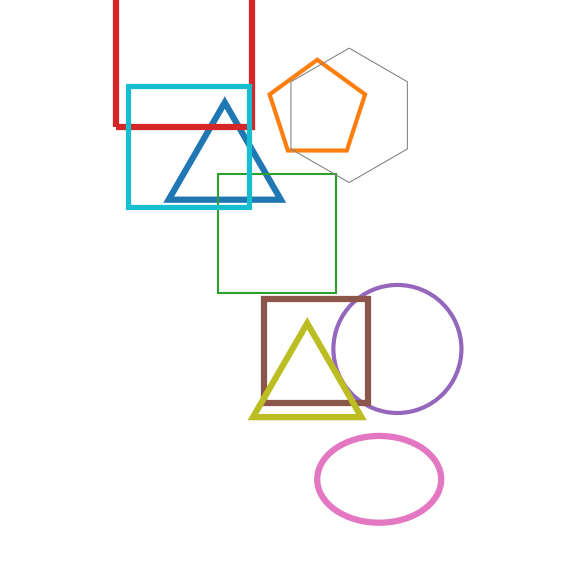[{"shape": "triangle", "thickness": 3, "radius": 0.56, "center": [0.389, 0.709]}, {"shape": "pentagon", "thickness": 2, "radius": 0.43, "center": [0.549, 0.809]}, {"shape": "square", "thickness": 1, "radius": 0.51, "center": [0.48, 0.595]}, {"shape": "square", "thickness": 3, "radius": 0.59, "center": [0.319, 0.898]}, {"shape": "circle", "thickness": 2, "radius": 0.55, "center": [0.688, 0.395]}, {"shape": "square", "thickness": 3, "radius": 0.45, "center": [0.547, 0.391]}, {"shape": "oval", "thickness": 3, "radius": 0.54, "center": [0.657, 0.169]}, {"shape": "hexagon", "thickness": 0.5, "radius": 0.58, "center": [0.605, 0.799]}, {"shape": "triangle", "thickness": 3, "radius": 0.54, "center": [0.532, 0.331]}, {"shape": "square", "thickness": 2.5, "radius": 0.52, "center": [0.326, 0.745]}]